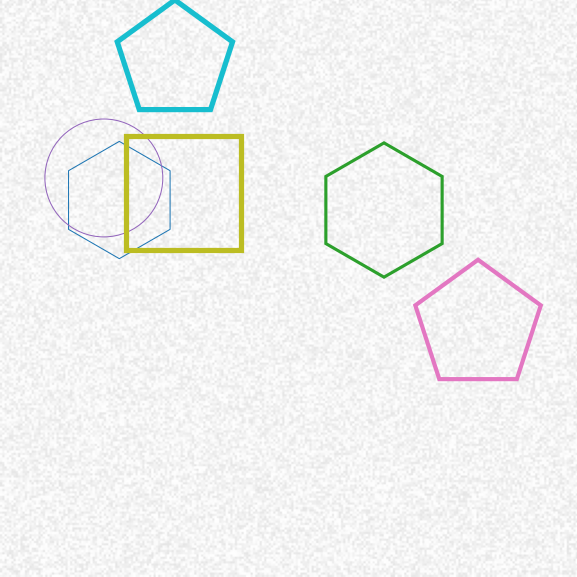[{"shape": "hexagon", "thickness": 0.5, "radius": 0.51, "center": [0.207, 0.653]}, {"shape": "hexagon", "thickness": 1.5, "radius": 0.58, "center": [0.665, 0.635]}, {"shape": "circle", "thickness": 0.5, "radius": 0.51, "center": [0.18, 0.691]}, {"shape": "pentagon", "thickness": 2, "radius": 0.57, "center": [0.828, 0.435]}, {"shape": "square", "thickness": 2.5, "radius": 0.5, "center": [0.318, 0.665]}, {"shape": "pentagon", "thickness": 2.5, "radius": 0.52, "center": [0.303, 0.894]}]